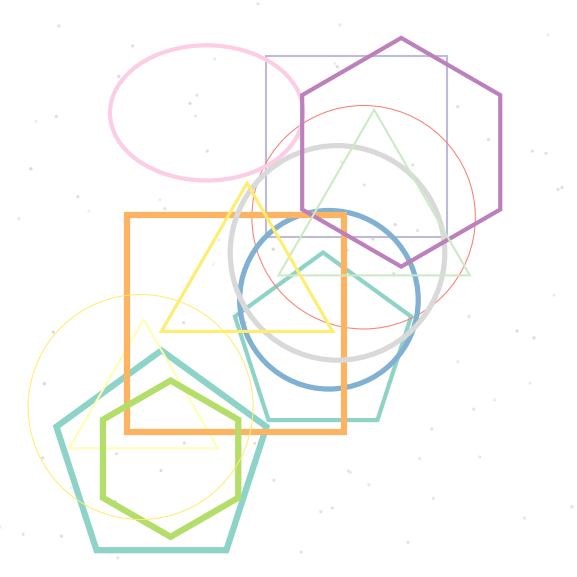[{"shape": "pentagon", "thickness": 3, "radius": 0.96, "center": [0.28, 0.201]}, {"shape": "pentagon", "thickness": 2, "radius": 0.8, "center": [0.559, 0.401]}, {"shape": "triangle", "thickness": 1, "radius": 0.74, "center": [0.249, 0.297]}, {"shape": "square", "thickness": 1, "radius": 0.78, "center": [0.617, 0.746]}, {"shape": "circle", "thickness": 0.5, "radius": 0.97, "center": [0.63, 0.623]}, {"shape": "circle", "thickness": 2.5, "radius": 0.77, "center": [0.57, 0.48]}, {"shape": "square", "thickness": 3, "radius": 0.94, "center": [0.409, 0.439]}, {"shape": "hexagon", "thickness": 3, "radius": 0.68, "center": [0.295, 0.205]}, {"shape": "oval", "thickness": 2, "radius": 0.84, "center": [0.358, 0.804]}, {"shape": "circle", "thickness": 2.5, "radius": 0.93, "center": [0.584, 0.561]}, {"shape": "hexagon", "thickness": 2, "radius": 0.99, "center": [0.695, 0.735]}, {"shape": "triangle", "thickness": 1, "radius": 0.96, "center": [0.648, 0.618]}, {"shape": "triangle", "thickness": 1.5, "radius": 0.86, "center": [0.428, 0.511]}, {"shape": "circle", "thickness": 0.5, "radius": 0.97, "center": [0.243, 0.294]}]